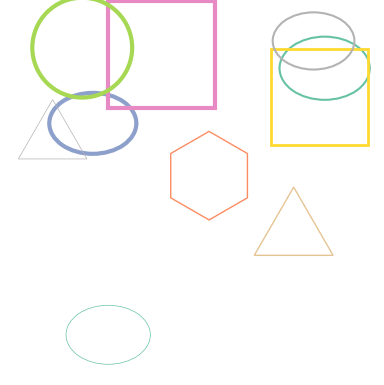[{"shape": "oval", "thickness": 0.5, "radius": 0.55, "center": [0.281, 0.13]}, {"shape": "oval", "thickness": 1.5, "radius": 0.59, "center": [0.843, 0.823]}, {"shape": "hexagon", "thickness": 1, "radius": 0.58, "center": [0.543, 0.544]}, {"shape": "oval", "thickness": 3, "radius": 0.57, "center": [0.241, 0.68]}, {"shape": "square", "thickness": 3, "radius": 0.69, "center": [0.419, 0.859]}, {"shape": "circle", "thickness": 3, "radius": 0.65, "center": [0.214, 0.876]}, {"shape": "square", "thickness": 2, "radius": 0.63, "center": [0.83, 0.748]}, {"shape": "triangle", "thickness": 1, "radius": 0.59, "center": [0.763, 0.396]}, {"shape": "triangle", "thickness": 0.5, "radius": 0.51, "center": [0.137, 0.639]}, {"shape": "oval", "thickness": 1.5, "radius": 0.53, "center": [0.814, 0.894]}]